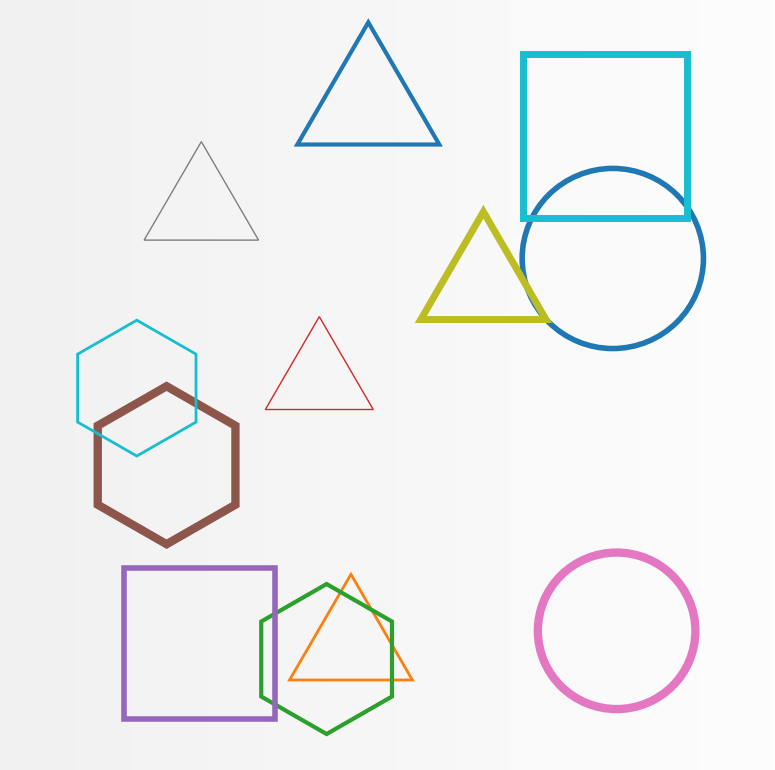[{"shape": "circle", "thickness": 2, "radius": 0.58, "center": [0.791, 0.664]}, {"shape": "triangle", "thickness": 1.5, "radius": 0.53, "center": [0.475, 0.865]}, {"shape": "triangle", "thickness": 1, "radius": 0.46, "center": [0.453, 0.163]}, {"shape": "hexagon", "thickness": 1.5, "radius": 0.49, "center": [0.421, 0.144]}, {"shape": "triangle", "thickness": 0.5, "radius": 0.4, "center": [0.412, 0.508]}, {"shape": "square", "thickness": 2, "radius": 0.49, "center": [0.257, 0.164]}, {"shape": "hexagon", "thickness": 3, "radius": 0.51, "center": [0.215, 0.396]}, {"shape": "circle", "thickness": 3, "radius": 0.51, "center": [0.796, 0.181]}, {"shape": "triangle", "thickness": 0.5, "radius": 0.43, "center": [0.26, 0.731]}, {"shape": "triangle", "thickness": 2.5, "radius": 0.47, "center": [0.624, 0.632]}, {"shape": "hexagon", "thickness": 1, "radius": 0.44, "center": [0.177, 0.496]}, {"shape": "square", "thickness": 2.5, "radius": 0.53, "center": [0.781, 0.823]}]